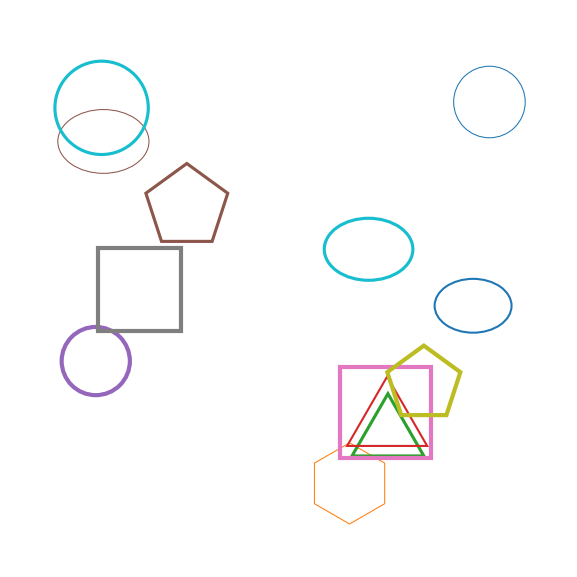[{"shape": "oval", "thickness": 1, "radius": 0.33, "center": [0.819, 0.47]}, {"shape": "circle", "thickness": 0.5, "radius": 0.31, "center": [0.848, 0.823]}, {"shape": "hexagon", "thickness": 0.5, "radius": 0.35, "center": [0.605, 0.162]}, {"shape": "triangle", "thickness": 1.5, "radius": 0.36, "center": [0.672, 0.245]}, {"shape": "triangle", "thickness": 1, "radius": 0.4, "center": [0.67, 0.267]}, {"shape": "circle", "thickness": 2, "radius": 0.3, "center": [0.166, 0.374]}, {"shape": "pentagon", "thickness": 1.5, "radius": 0.37, "center": [0.323, 0.641]}, {"shape": "oval", "thickness": 0.5, "radius": 0.39, "center": [0.179, 0.754]}, {"shape": "square", "thickness": 2, "radius": 0.39, "center": [0.668, 0.285]}, {"shape": "square", "thickness": 2, "radius": 0.36, "center": [0.241, 0.498]}, {"shape": "pentagon", "thickness": 2, "radius": 0.33, "center": [0.734, 0.334]}, {"shape": "oval", "thickness": 1.5, "radius": 0.38, "center": [0.638, 0.567]}, {"shape": "circle", "thickness": 1.5, "radius": 0.4, "center": [0.176, 0.812]}]